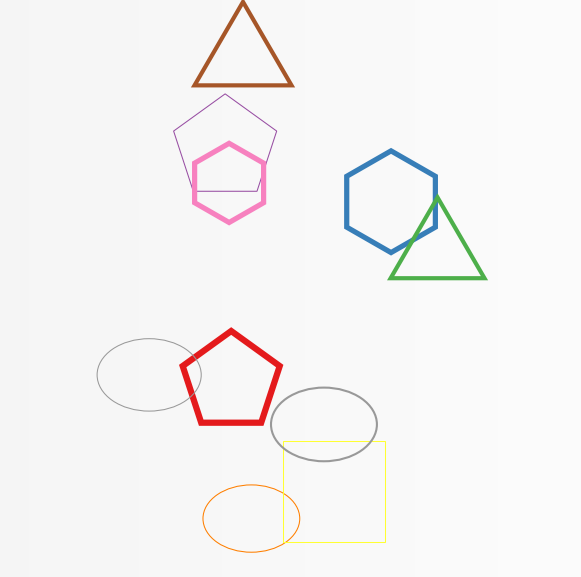[{"shape": "pentagon", "thickness": 3, "radius": 0.44, "center": [0.398, 0.338]}, {"shape": "hexagon", "thickness": 2.5, "radius": 0.44, "center": [0.673, 0.65]}, {"shape": "triangle", "thickness": 2, "radius": 0.47, "center": [0.753, 0.564]}, {"shape": "pentagon", "thickness": 0.5, "radius": 0.47, "center": [0.387, 0.743]}, {"shape": "oval", "thickness": 0.5, "radius": 0.42, "center": [0.432, 0.101]}, {"shape": "square", "thickness": 0.5, "radius": 0.44, "center": [0.575, 0.148]}, {"shape": "triangle", "thickness": 2, "radius": 0.48, "center": [0.418, 0.899]}, {"shape": "hexagon", "thickness": 2.5, "radius": 0.34, "center": [0.394, 0.682]}, {"shape": "oval", "thickness": 0.5, "radius": 0.45, "center": [0.257, 0.35]}, {"shape": "oval", "thickness": 1, "radius": 0.46, "center": [0.557, 0.264]}]